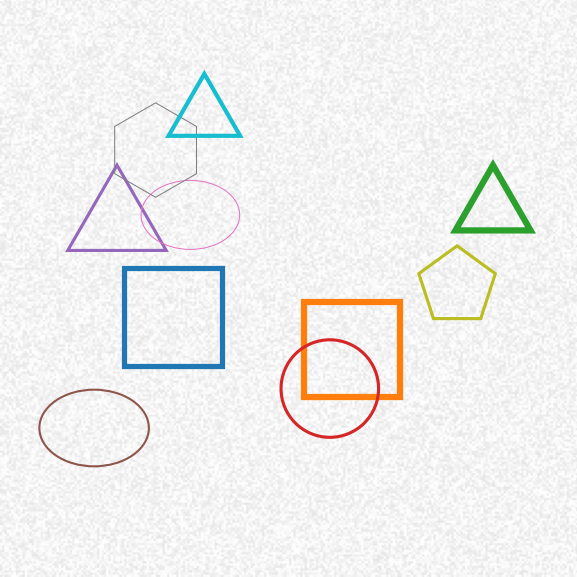[{"shape": "square", "thickness": 2.5, "radius": 0.42, "center": [0.299, 0.451]}, {"shape": "square", "thickness": 3, "radius": 0.41, "center": [0.609, 0.394]}, {"shape": "triangle", "thickness": 3, "radius": 0.38, "center": [0.854, 0.638]}, {"shape": "circle", "thickness": 1.5, "radius": 0.42, "center": [0.571, 0.326]}, {"shape": "triangle", "thickness": 1.5, "radius": 0.49, "center": [0.203, 0.615]}, {"shape": "oval", "thickness": 1, "radius": 0.47, "center": [0.163, 0.258]}, {"shape": "oval", "thickness": 0.5, "radius": 0.43, "center": [0.33, 0.627]}, {"shape": "hexagon", "thickness": 0.5, "radius": 0.41, "center": [0.269, 0.739]}, {"shape": "pentagon", "thickness": 1.5, "radius": 0.35, "center": [0.791, 0.504]}, {"shape": "triangle", "thickness": 2, "radius": 0.36, "center": [0.354, 0.8]}]